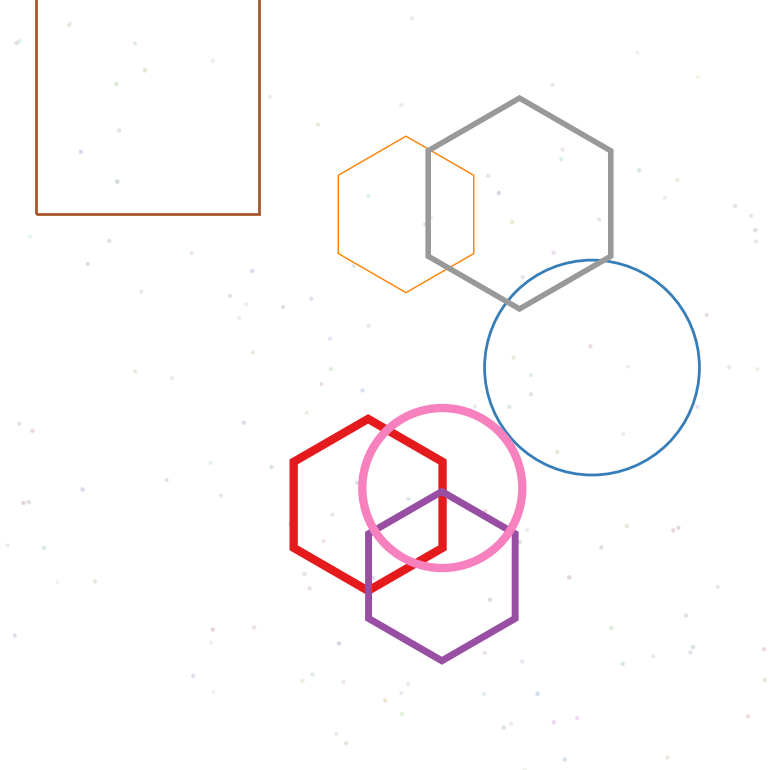[{"shape": "hexagon", "thickness": 3, "radius": 0.56, "center": [0.478, 0.344]}, {"shape": "circle", "thickness": 1, "radius": 0.7, "center": [0.769, 0.523]}, {"shape": "hexagon", "thickness": 2.5, "radius": 0.55, "center": [0.574, 0.252]}, {"shape": "hexagon", "thickness": 0.5, "radius": 0.51, "center": [0.527, 0.722]}, {"shape": "square", "thickness": 1, "radius": 0.72, "center": [0.192, 0.867]}, {"shape": "circle", "thickness": 3, "radius": 0.52, "center": [0.574, 0.366]}, {"shape": "hexagon", "thickness": 2, "radius": 0.68, "center": [0.675, 0.736]}]